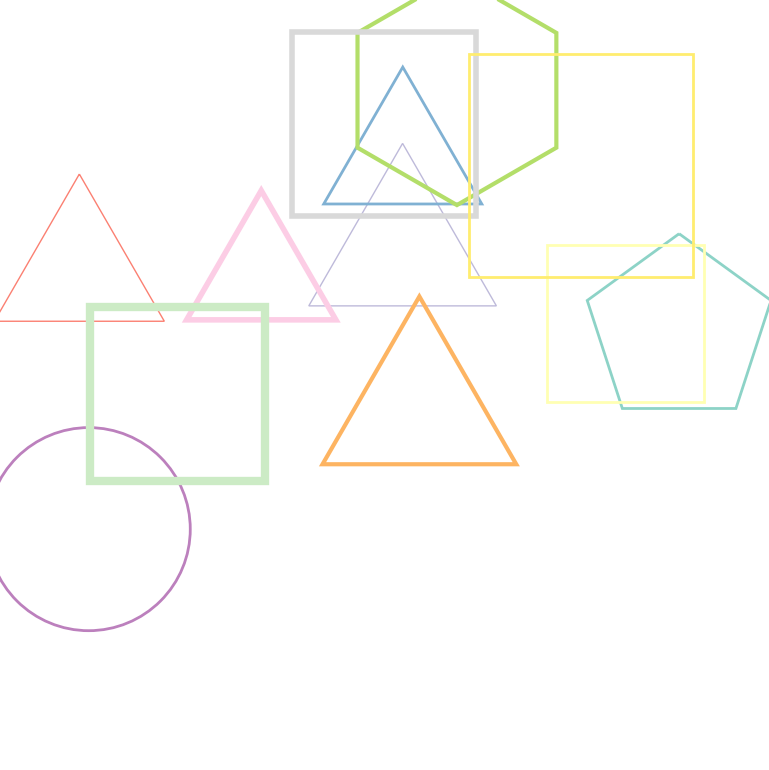[{"shape": "pentagon", "thickness": 1, "radius": 0.63, "center": [0.882, 0.571]}, {"shape": "square", "thickness": 1, "radius": 0.51, "center": [0.812, 0.58]}, {"shape": "triangle", "thickness": 0.5, "radius": 0.7, "center": [0.523, 0.673]}, {"shape": "triangle", "thickness": 0.5, "radius": 0.64, "center": [0.103, 0.647]}, {"shape": "triangle", "thickness": 1, "radius": 0.59, "center": [0.523, 0.794]}, {"shape": "triangle", "thickness": 1.5, "radius": 0.73, "center": [0.545, 0.47]}, {"shape": "hexagon", "thickness": 1.5, "radius": 0.75, "center": [0.593, 0.883]}, {"shape": "triangle", "thickness": 2, "radius": 0.56, "center": [0.339, 0.641]}, {"shape": "square", "thickness": 2, "radius": 0.6, "center": [0.498, 0.839]}, {"shape": "circle", "thickness": 1, "radius": 0.66, "center": [0.115, 0.313]}, {"shape": "square", "thickness": 3, "radius": 0.57, "center": [0.231, 0.488]}, {"shape": "square", "thickness": 1, "radius": 0.73, "center": [0.755, 0.785]}]